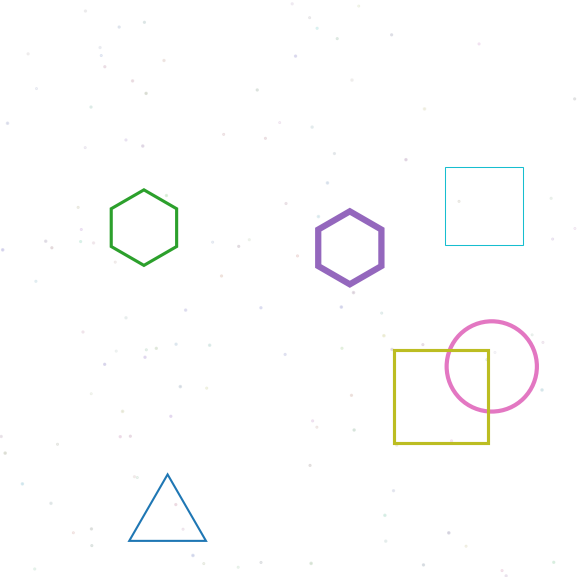[{"shape": "triangle", "thickness": 1, "radius": 0.38, "center": [0.29, 0.101]}, {"shape": "hexagon", "thickness": 1.5, "radius": 0.33, "center": [0.249, 0.605]}, {"shape": "hexagon", "thickness": 3, "radius": 0.32, "center": [0.606, 0.57]}, {"shape": "circle", "thickness": 2, "radius": 0.39, "center": [0.852, 0.365]}, {"shape": "square", "thickness": 1.5, "radius": 0.41, "center": [0.763, 0.312]}, {"shape": "square", "thickness": 0.5, "radius": 0.34, "center": [0.838, 0.642]}]